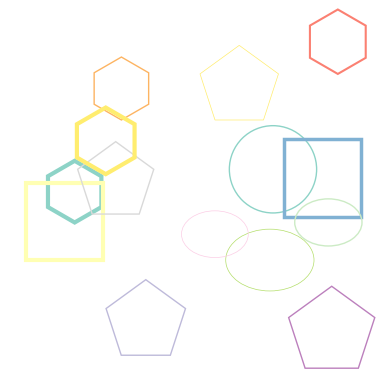[{"shape": "hexagon", "thickness": 3, "radius": 0.4, "center": [0.194, 0.502]}, {"shape": "circle", "thickness": 1, "radius": 0.57, "center": [0.709, 0.56]}, {"shape": "square", "thickness": 3, "radius": 0.5, "center": [0.168, 0.426]}, {"shape": "pentagon", "thickness": 1, "radius": 0.54, "center": [0.379, 0.165]}, {"shape": "hexagon", "thickness": 1.5, "radius": 0.42, "center": [0.877, 0.892]}, {"shape": "square", "thickness": 2.5, "radius": 0.5, "center": [0.838, 0.537]}, {"shape": "hexagon", "thickness": 1, "radius": 0.41, "center": [0.315, 0.77]}, {"shape": "oval", "thickness": 0.5, "radius": 0.57, "center": [0.701, 0.325]}, {"shape": "oval", "thickness": 0.5, "radius": 0.43, "center": [0.558, 0.392]}, {"shape": "pentagon", "thickness": 1, "radius": 0.52, "center": [0.301, 0.528]}, {"shape": "pentagon", "thickness": 1, "radius": 0.59, "center": [0.862, 0.139]}, {"shape": "oval", "thickness": 1, "radius": 0.44, "center": [0.853, 0.422]}, {"shape": "pentagon", "thickness": 0.5, "radius": 0.54, "center": [0.621, 0.775]}, {"shape": "hexagon", "thickness": 3, "radius": 0.43, "center": [0.275, 0.634]}]